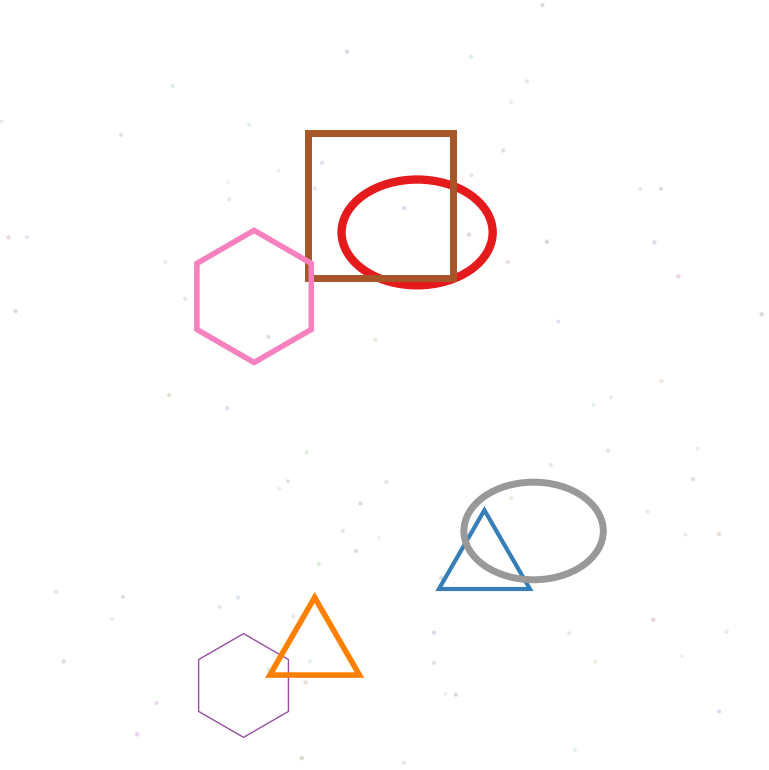[{"shape": "oval", "thickness": 3, "radius": 0.49, "center": [0.542, 0.698]}, {"shape": "triangle", "thickness": 1.5, "radius": 0.34, "center": [0.629, 0.269]}, {"shape": "hexagon", "thickness": 0.5, "radius": 0.34, "center": [0.316, 0.11]}, {"shape": "triangle", "thickness": 2, "radius": 0.34, "center": [0.409, 0.157]}, {"shape": "square", "thickness": 2.5, "radius": 0.47, "center": [0.494, 0.733]}, {"shape": "hexagon", "thickness": 2, "radius": 0.43, "center": [0.33, 0.615]}, {"shape": "oval", "thickness": 2.5, "radius": 0.45, "center": [0.693, 0.31]}]